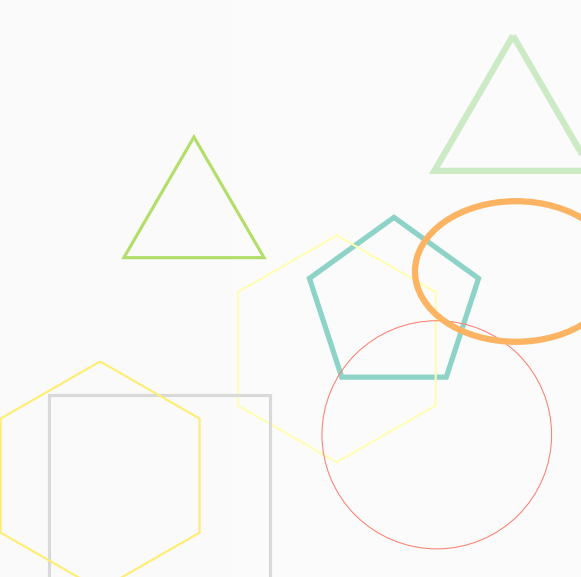[{"shape": "pentagon", "thickness": 2.5, "radius": 0.76, "center": [0.678, 0.47]}, {"shape": "hexagon", "thickness": 1, "radius": 0.98, "center": [0.579, 0.395]}, {"shape": "circle", "thickness": 0.5, "radius": 0.99, "center": [0.751, 0.246]}, {"shape": "oval", "thickness": 3, "radius": 0.87, "center": [0.888, 0.529]}, {"shape": "triangle", "thickness": 1.5, "radius": 0.7, "center": [0.334, 0.623]}, {"shape": "square", "thickness": 1.5, "radius": 0.95, "center": [0.274, 0.125]}, {"shape": "triangle", "thickness": 3, "radius": 0.78, "center": [0.883, 0.781]}, {"shape": "hexagon", "thickness": 1, "radius": 0.99, "center": [0.172, 0.176]}]